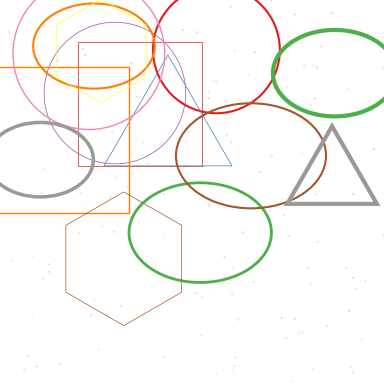[{"shape": "square", "thickness": 0.5, "radius": 0.81, "center": [0.363, 0.729]}, {"shape": "circle", "thickness": 1.5, "radius": 0.82, "center": [0.562, 0.871]}, {"shape": "triangle", "thickness": 0.5, "radius": 0.96, "center": [0.436, 0.665]}, {"shape": "oval", "thickness": 2, "radius": 0.92, "center": [0.52, 0.396]}, {"shape": "oval", "thickness": 3, "radius": 0.8, "center": [0.869, 0.81]}, {"shape": "circle", "thickness": 0.5, "radius": 0.92, "center": [0.298, 0.758]}, {"shape": "oval", "thickness": 1.5, "radius": 0.79, "center": [0.244, 0.88]}, {"shape": "square", "thickness": 1, "radius": 0.95, "center": [0.145, 0.636]}, {"shape": "hexagon", "thickness": 0.5, "radius": 0.67, "center": [0.263, 0.868]}, {"shape": "oval", "thickness": 1.5, "radius": 0.97, "center": [0.652, 0.595]}, {"shape": "hexagon", "thickness": 0.5, "radius": 0.87, "center": [0.321, 0.328]}, {"shape": "circle", "thickness": 1, "radius": 0.99, "center": [0.231, 0.861]}, {"shape": "triangle", "thickness": 3, "radius": 0.67, "center": [0.863, 0.538]}, {"shape": "oval", "thickness": 2.5, "radius": 0.69, "center": [0.104, 0.585]}]